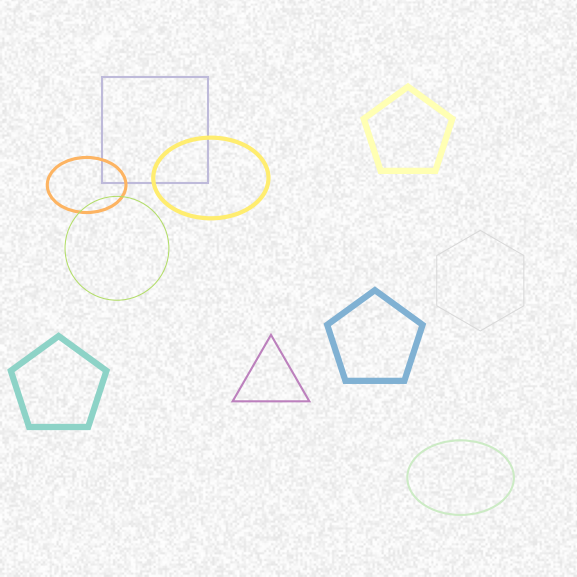[{"shape": "pentagon", "thickness": 3, "radius": 0.44, "center": [0.102, 0.33]}, {"shape": "pentagon", "thickness": 3, "radius": 0.4, "center": [0.707, 0.768]}, {"shape": "square", "thickness": 1, "radius": 0.46, "center": [0.268, 0.774]}, {"shape": "pentagon", "thickness": 3, "radius": 0.43, "center": [0.649, 0.41]}, {"shape": "oval", "thickness": 1.5, "radius": 0.34, "center": [0.15, 0.679]}, {"shape": "circle", "thickness": 0.5, "radius": 0.45, "center": [0.203, 0.569]}, {"shape": "hexagon", "thickness": 0.5, "radius": 0.44, "center": [0.832, 0.513]}, {"shape": "triangle", "thickness": 1, "radius": 0.38, "center": [0.469, 0.343]}, {"shape": "oval", "thickness": 1, "radius": 0.46, "center": [0.798, 0.172]}, {"shape": "oval", "thickness": 2, "radius": 0.5, "center": [0.365, 0.691]}]